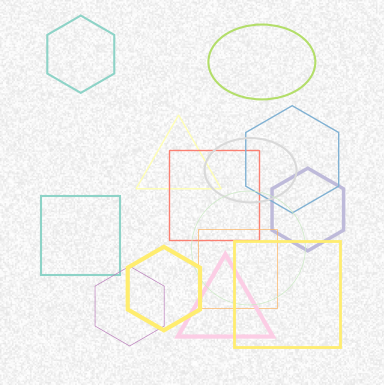[{"shape": "hexagon", "thickness": 1.5, "radius": 0.5, "center": [0.21, 0.859]}, {"shape": "square", "thickness": 1.5, "radius": 0.51, "center": [0.209, 0.388]}, {"shape": "triangle", "thickness": 1, "radius": 0.64, "center": [0.464, 0.574]}, {"shape": "hexagon", "thickness": 2.5, "radius": 0.54, "center": [0.8, 0.456]}, {"shape": "square", "thickness": 1, "radius": 0.58, "center": [0.556, 0.494]}, {"shape": "hexagon", "thickness": 1, "radius": 0.7, "center": [0.759, 0.586]}, {"shape": "square", "thickness": 0.5, "radius": 0.51, "center": [0.616, 0.302]}, {"shape": "oval", "thickness": 1.5, "radius": 0.69, "center": [0.68, 0.839]}, {"shape": "triangle", "thickness": 3, "radius": 0.71, "center": [0.585, 0.197]}, {"shape": "oval", "thickness": 1.5, "radius": 0.6, "center": [0.651, 0.558]}, {"shape": "hexagon", "thickness": 0.5, "radius": 0.52, "center": [0.337, 0.205]}, {"shape": "circle", "thickness": 0.5, "radius": 0.74, "center": [0.645, 0.356]}, {"shape": "square", "thickness": 2, "radius": 0.69, "center": [0.746, 0.236]}, {"shape": "hexagon", "thickness": 3, "radius": 0.54, "center": [0.426, 0.25]}]